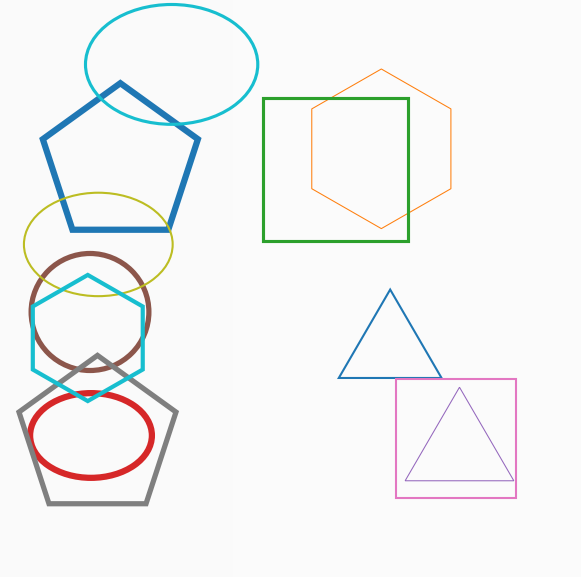[{"shape": "triangle", "thickness": 1, "radius": 0.51, "center": [0.671, 0.396]}, {"shape": "pentagon", "thickness": 3, "radius": 0.7, "center": [0.207, 0.715]}, {"shape": "hexagon", "thickness": 0.5, "radius": 0.69, "center": [0.656, 0.741]}, {"shape": "square", "thickness": 1.5, "radius": 0.62, "center": [0.577, 0.705]}, {"shape": "oval", "thickness": 3, "radius": 0.52, "center": [0.157, 0.245]}, {"shape": "triangle", "thickness": 0.5, "radius": 0.54, "center": [0.791, 0.221]}, {"shape": "circle", "thickness": 2.5, "radius": 0.51, "center": [0.155, 0.459]}, {"shape": "square", "thickness": 1, "radius": 0.52, "center": [0.784, 0.24]}, {"shape": "pentagon", "thickness": 2.5, "radius": 0.71, "center": [0.168, 0.242]}, {"shape": "oval", "thickness": 1, "radius": 0.64, "center": [0.169, 0.576]}, {"shape": "oval", "thickness": 1.5, "radius": 0.74, "center": [0.295, 0.888]}, {"shape": "hexagon", "thickness": 2, "radius": 0.55, "center": [0.151, 0.414]}]